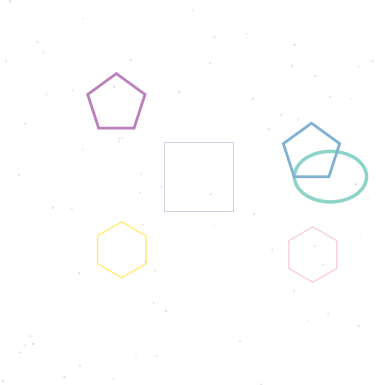[{"shape": "oval", "thickness": 2.5, "radius": 0.47, "center": [0.858, 0.541]}, {"shape": "square", "thickness": 0.5, "radius": 0.45, "center": [0.515, 0.542]}, {"shape": "pentagon", "thickness": 2, "radius": 0.38, "center": [0.809, 0.603]}, {"shape": "hexagon", "thickness": 1, "radius": 0.36, "center": [0.812, 0.339]}, {"shape": "pentagon", "thickness": 2, "radius": 0.39, "center": [0.302, 0.731]}, {"shape": "hexagon", "thickness": 1, "radius": 0.36, "center": [0.316, 0.351]}]